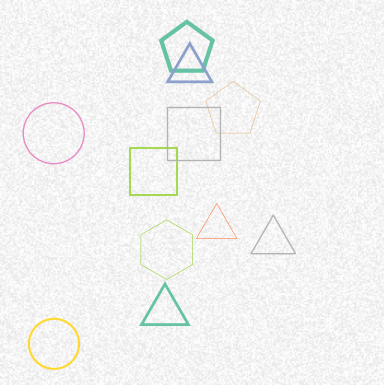[{"shape": "pentagon", "thickness": 3, "radius": 0.35, "center": [0.485, 0.873]}, {"shape": "triangle", "thickness": 2, "radius": 0.35, "center": [0.429, 0.192]}, {"shape": "triangle", "thickness": 0.5, "radius": 0.3, "center": [0.563, 0.411]}, {"shape": "triangle", "thickness": 2, "radius": 0.33, "center": [0.493, 0.821]}, {"shape": "circle", "thickness": 1, "radius": 0.4, "center": [0.14, 0.654]}, {"shape": "hexagon", "thickness": 0.5, "radius": 0.39, "center": [0.433, 0.352]}, {"shape": "square", "thickness": 1.5, "radius": 0.31, "center": [0.399, 0.554]}, {"shape": "circle", "thickness": 1.5, "radius": 0.33, "center": [0.14, 0.107]}, {"shape": "pentagon", "thickness": 0.5, "radius": 0.37, "center": [0.605, 0.714]}, {"shape": "square", "thickness": 1, "radius": 0.34, "center": [0.504, 0.653]}, {"shape": "triangle", "thickness": 1, "radius": 0.33, "center": [0.71, 0.375]}]